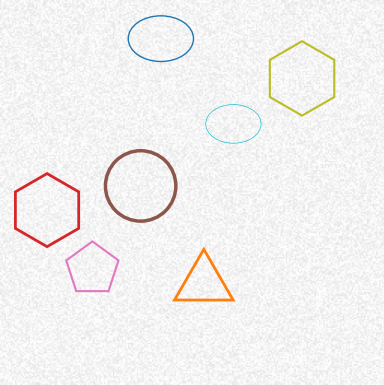[{"shape": "oval", "thickness": 1, "radius": 0.42, "center": [0.418, 0.9]}, {"shape": "triangle", "thickness": 2, "radius": 0.44, "center": [0.529, 0.265]}, {"shape": "hexagon", "thickness": 2, "radius": 0.47, "center": [0.122, 0.454]}, {"shape": "circle", "thickness": 2.5, "radius": 0.46, "center": [0.365, 0.517]}, {"shape": "pentagon", "thickness": 1.5, "radius": 0.36, "center": [0.24, 0.302]}, {"shape": "hexagon", "thickness": 1.5, "radius": 0.48, "center": [0.785, 0.796]}, {"shape": "oval", "thickness": 0.5, "radius": 0.36, "center": [0.606, 0.678]}]